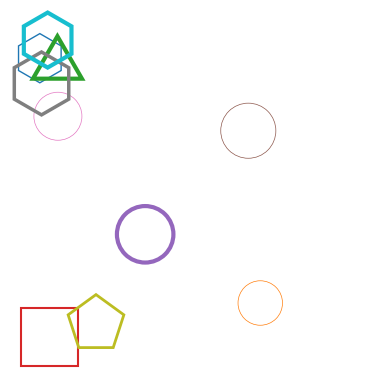[{"shape": "hexagon", "thickness": 1, "radius": 0.32, "center": [0.103, 0.849]}, {"shape": "circle", "thickness": 0.5, "radius": 0.29, "center": [0.676, 0.213]}, {"shape": "triangle", "thickness": 3, "radius": 0.37, "center": [0.149, 0.832]}, {"shape": "square", "thickness": 1.5, "radius": 0.37, "center": [0.129, 0.125]}, {"shape": "circle", "thickness": 3, "radius": 0.37, "center": [0.377, 0.391]}, {"shape": "circle", "thickness": 0.5, "radius": 0.36, "center": [0.645, 0.66]}, {"shape": "circle", "thickness": 0.5, "radius": 0.31, "center": [0.15, 0.698]}, {"shape": "hexagon", "thickness": 2.5, "radius": 0.41, "center": [0.108, 0.783]}, {"shape": "pentagon", "thickness": 2, "radius": 0.38, "center": [0.249, 0.159]}, {"shape": "hexagon", "thickness": 3, "radius": 0.36, "center": [0.124, 0.896]}]